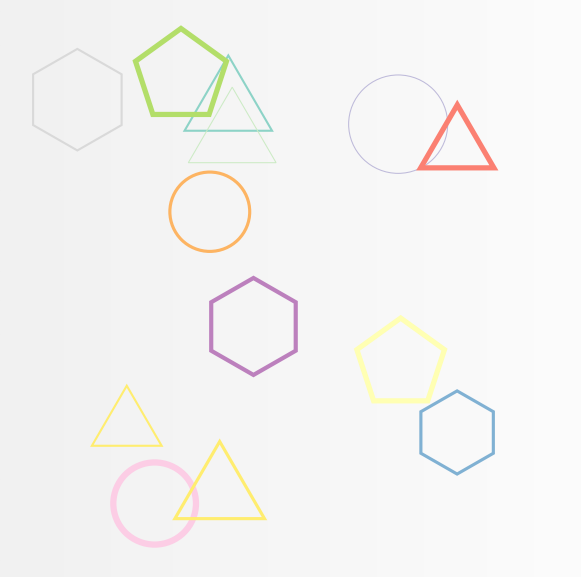[{"shape": "triangle", "thickness": 1, "radius": 0.43, "center": [0.393, 0.816]}, {"shape": "pentagon", "thickness": 2.5, "radius": 0.4, "center": [0.689, 0.369]}, {"shape": "circle", "thickness": 0.5, "radius": 0.43, "center": [0.685, 0.784]}, {"shape": "triangle", "thickness": 2.5, "radius": 0.36, "center": [0.787, 0.745]}, {"shape": "hexagon", "thickness": 1.5, "radius": 0.36, "center": [0.786, 0.25]}, {"shape": "circle", "thickness": 1.5, "radius": 0.34, "center": [0.361, 0.632]}, {"shape": "pentagon", "thickness": 2.5, "radius": 0.41, "center": [0.311, 0.868]}, {"shape": "circle", "thickness": 3, "radius": 0.36, "center": [0.266, 0.127]}, {"shape": "hexagon", "thickness": 1, "radius": 0.44, "center": [0.133, 0.827]}, {"shape": "hexagon", "thickness": 2, "radius": 0.42, "center": [0.436, 0.434]}, {"shape": "triangle", "thickness": 0.5, "radius": 0.44, "center": [0.399, 0.761]}, {"shape": "triangle", "thickness": 1, "radius": 0.35, "center": [0.218, 0.262]}, {"shape": "triangle", "thickness": 1.5, "radius": 0.45, "center": [0.378, 0.146]}]